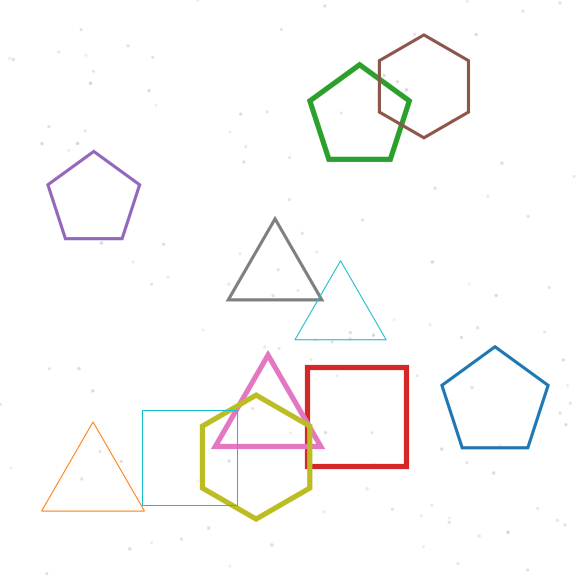[{"shape": "pentagon", "thickness": 1.5, "radius": 0.48, "center": [0.857, 0.302]}, {"shape": "triangle", "thickness": 0.5, "radius": 0.51, "center": [0.161, 0.166]}, {"shape": "pentagon", "thickness": 2.5, "radius": 0.45, "center": [0.623, 0.796]}, {"shape": "square", "thickness": 2.5, "radius": 0.43, "center": [0.617, 0.278]}, {"shape": "pentagon", "thickness": 1.5, "radius": 0.42, "center": [0.162, 0.653]}, {"shape": "hexagon", "thickness": 1.5, "radius": 0.45, "center": [0.734, 0.85]}, {"shape": "triangle", "thickness": 2.5, "radius": 0.53, "center": [0.464, 0.279]}, {"shape": "triangle", "thickness": 1.5, "radius": 0.47, "center": [0.476, 0.527]}, {"shape": "hexagon", "thickness": 2.5, "radius": 0.54, "center": [0.443, 0.208]}, {"shape": "triangle", "thickness": 0.5, "radius": 0.46, "center": [0.59, 0.456]}, {"shape": "square", "thickness": 0.5, "radius": 0.41, "center": [0.328, 0.207]}]